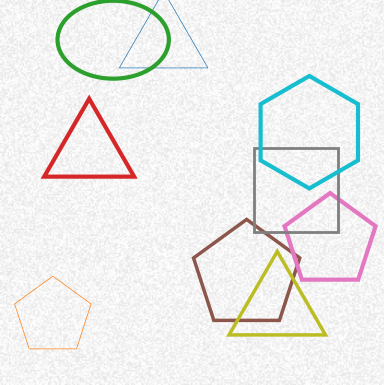[{"shape": "triangle", "thickness": 0.5, "radius": 0.66, "center": [0.425, 0.89]}, {"shape": "pentagon", "thickness": 0.5, "radius": 0.52, "center": [0.137, 0.178]}, {"shape": "oval", "thickness": 3, "radius": 0.72, "center": [0.294, 0.897]}, {"shape": "triangle", "thickness": 3, "radius": 0.67, "center": [0.232, 0.609]}, {"shape": "pentagon", "thickness": 2.5, "radius": 0.72, "center": [0.641, 0.285]}, {"shape": "pentagon", "thickness": 3, "radius": 0.62, "center": [0.857, 0.374]}, {"shape": "square", "thickness": 2, "radius": 0.54, "center": [0.77, 0.506]}, {"shape": "triangle", "thickness": 2.5, "radius": 0.72, "center": [0.72, 0.202]}, {"shape": "hexagon", "thickness": 3, "radius": 0.73, "center": [0.803, 0.657]}]